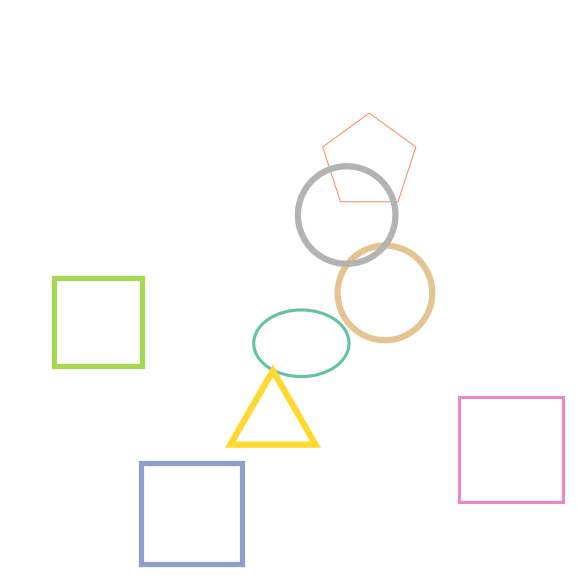[{"shape": "oval", "thickness": 1.5, "radius": 0.41, "center": [0.522, 0.405]}, {"shape": "pentagon", "thickness": 0.5, "radius": 0.42, "center": [0.639, 0.718]}, {"shape": "square", "thickness": 2.5, "radius": 0.44, "center": [0.332, 0.109]}, {"shape": "square", "thickness": 1.5, "radius": 0.45, "center": [0.885, 0.221]}, {"shape": "square", "thickness": 2.5, "radius": 0.38, "center": [0.17, 0.441]}, {"shape": "triangle", "thickness": 3, "radius": 0.43, "center": [0.473, 0.272]}, {"shape": "circle", "thickness": 3, "radius": 0.41, "center": [0.667, 0.492]}, {"shape": "circle", "thickness": 3, "radius": 0.42, "center": [0.6, 0.627]}]